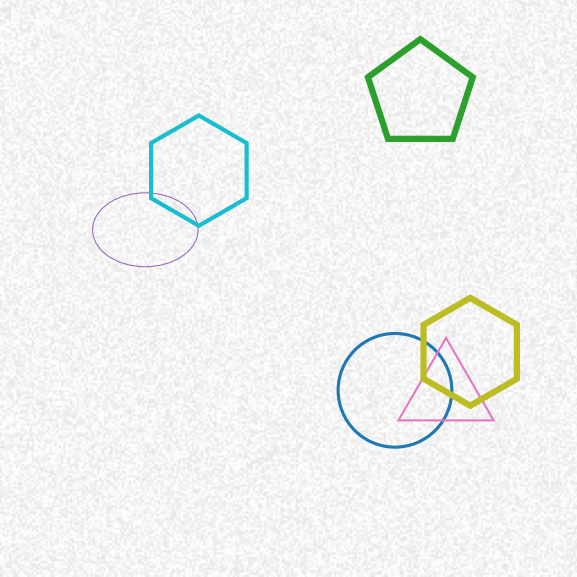[{"shape": "circle", "thickness": 1.5, "radius": 0.49, "center": [0.684, 0.323]}, {"shape": "pentagon", "thickness": 3, "radius": 0.48, "center": [0.728, 0.836]}, {"shape": "oval", "thickness": 0.5, "radius": 0.46, "center": [0.252, 0.601]}, {"shape": "triangle", "thickness": 1, "radius": 0.48, "center": [0.772, 0.319]}, {"shape": "hexagon", "thickness": 3, "radius": 0.47, "center": [0.814, 0.39]}, {"shape": "hexagon", "thickness": 2, "radius": 0.48, "center": [0.344, 0.704]}]